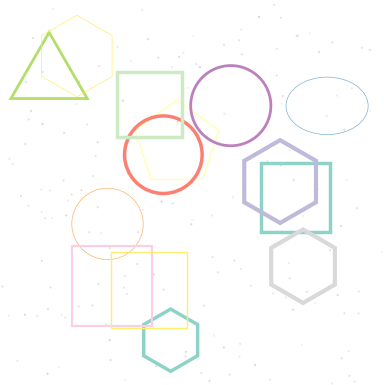[{"shape": "hexagon", "thickness": 2.5, "radius": 0.4, "center": [0.443, 0.116]}, {"shape": "square", "thickness": 2.5, "radius": 0.45, "center": [0.766, 0.487]}, {"shape": "pentagon", "thickness": 1, "radius": 0.57, "center": [0.459, 0.626]}, {"shape": "hexagon", "thickness": 3, "radius": 0.54, "center": [0.728, 0.528]}, {"shape": "circle", "thickness": 2.5, "radius": 0.5, "center": [0.424, 0.598]}, {"shape": "oval", "thickness": 0.5, "radius": 0.53, "center": [0.85, 0.725]}, {"shape": "circle", "thickness": 0.5, "radius": 0.46, "center": [0.279, 0.418]}, {"shape": "triangle", "thickness": 2, "radius": 0.57, "center": [0.127, 0.801]}, {"shape": "square", "thickness": 1.5, "radius": 0.52, "center": [0.29, 0.258]}, {"shape": "hexagon", "thickness": 3, "radius": 0.48, "center": [0.787, 0.309]}, {"shape": "circle", "thickness": 2, "radius": 0.52, "center": [0.599, 0.726]}, {"shape": "square", "thickness": 2.5, "radius": 0.43, "center": [0.389, 0.728]}, {"shape": "square", "thickness": 1, "radius": 0.49, "center": [0.386, 0.246]}, {"shape": "hexagon", "thickness": 0.5, "radius": 0.53, "center": [0.199, 0.855]}]